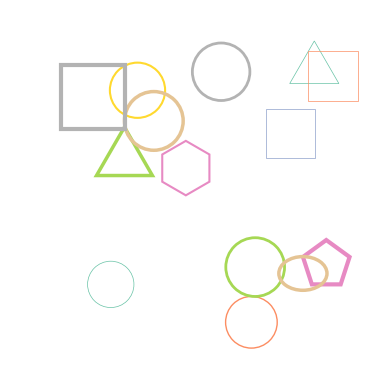[{"shape": "circle", "thickness": 0.5, "radius": 0.3, "center": [0.288, 0.261]}, {"shape": "triangle", "thickness": 0.5, "radius": 0.37, "center": [0.816, 0.82]}, {"shape": "square", "thickness": 0.5, "radius": 0.32, "center": [0.866, 0.802]}, {"shape": "circle", "thickness": 1, "radius": 0.34, "center": [0.653, 0.163]}, {"shape": "square", "thickness": 0.5, "radius": 0.32, "center": [0.753, 0.654]}, {"shape": "hexagon", "thickness": 1.5, "radius": 0.35, "center": [0.483, 0.563]}, {"shape": "pentagon", "thickness": 3, "radius": 0.32, "center": [0.847, 0.313]}, {"shape": "triangle", "thickness": 2.5, "radius": 0.42, "center": [0.323, 0.586]}, {"shape": "circle", "thickness": 2, "radius": 0.38, "center": [0.663, 0.306]}, {"shape": "circle", "thickness": 1.5, "radius": 0.36, "center": [0.357, 0.766]}, {"shape": "oval", "thickness": 2.5, "radius": 0.31, "center": [0.787, 0.29]}, {"shape": "circle", "thickness": 2.5, "radius": 0.38, "center": [0.4, 0.686]}, {"shape": "circle", "thickness": 2, "radius": 0.37, "center": [0.574, 0.814]}, {"shape": "square", "thickness": 3, "radius": 0.42, "center": [0.241, 0.748]}]